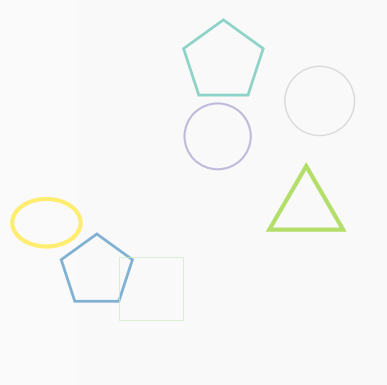[{"shape": "pentagon", "thickness": 2, "radius": 0.54, "center": [0.577, 0.84]}, {"shape": "circle", "thickness": 1.5, "radius": 0.43, "center": [0.562, 0.646]}, {"shape": "pentagon", "thickness": 2, "radius": 0.48, "center": [0.25, 0.296]}, {"shape": "triangle", "thickness": 3, "radius": 0.55, "center": [0.79, 0.459]}, {"shape": "circle", "thickness": 1, "radius": 0.45, "center": [0.825, 0.738]}, {"shape": "square", "thickness": 0.5, "radius": 0.41, "center": [0.39, 0.251]}, {"shape": "oval", "thickness": 3, "radius": 0.44, "center": [0.12, 0.421]}]